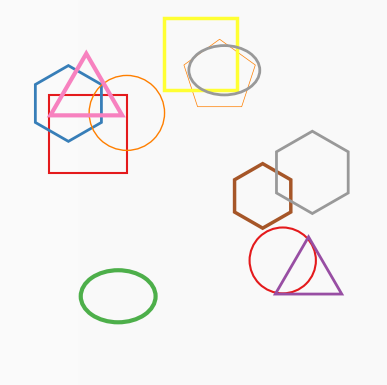[{"shape": "circle", "thickness": 1.5, "radius": 0.43, "center": [0.73, 0.324]}, {"shape": "square", "thickness": 1.5, "radius": 0.51, "center": [0.227, 0.653]}, {"shape": "hexagon", "thickness": 2, "radius": 0.49, "center": [0.176, 0.731]}, {"shape": "oval", "thickness": 3, "radius": 0.48, "center": [0.305, 0.23]}, {"shape": "triangle", "thickness": 2, "radius": 0.5, "center": [0.796, 0.286]}, {"shape": "pentagon", "thickness": 0.5, "radius": 0.48, "center": [0.567, 0.801]}, {"shape": "circle", "thickness": 1, "radius": 0.49, "center": [0.327, 0.707]}, {"shape": "square", "thickness": 2.5, "radius": 0.47, "center": [0.518, 0.859]}, {"shape": "hexagon", "thickness": 2.5, "radius": 0.42, "center": [0.678, 0.491]}, {"shape": "triangle", "thickness": 3, "radius": 0.53, "center": [0.223, 0.754]}, {"shape": "hexagon", "thickness": 2, "radius": 0.53, "center": [0.806, 0.552]}, {"shape": "oval", "thickness": 2, "radius": 0.46, "center": [0.579, 0.818]}]